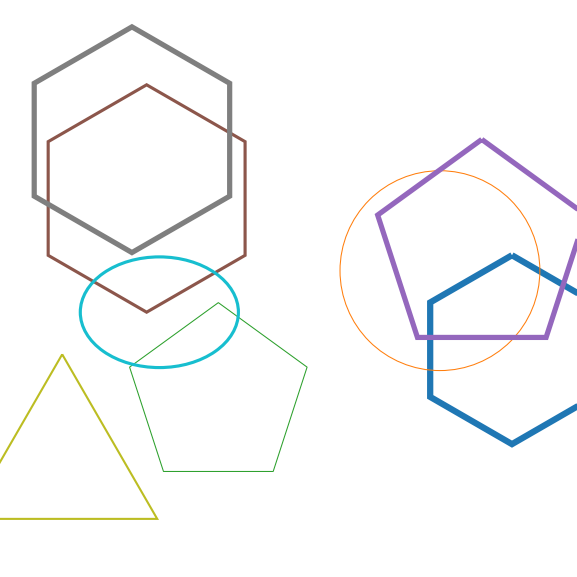[{"shape": "hexagon", "thickness": 3, "radius": 0.82, "center": [0.887, 0.394]}, {"shape": "circle", "thickness": 0.5, "radius": 0.87, "center": [0.762, 0.53]}, {"shape": "pentagon", "thickness": 0.5, "radius": 0.81, "center": [0.378, 0.313]}, {"shape": "pentagon", "thickness": 2.5, "radius": 0.95, "center": [0.834, 0.568]}, {"shape": "hexagon", "thickness": 1.5, "radius": 0.98, "center": [0.254, 0.655]}, {"shape": "hexagon", "thickness": 2.5, "radius": 0.98, "center": [0.228, 0.757]}, {"shape": "triangle", "thickness": 1, "radius": 0.95, "center": [0.108, 0.196]}, {"shape": "oval", "thickness": 1.5, "radius": 0.68, "center": [0.276, 0.458]}]